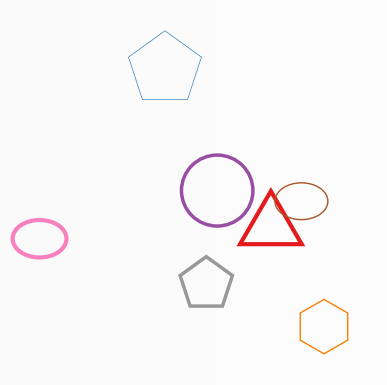[{"shape": "triangle", "thickness": 3, "radius": 0.46, "center": [0.699, 0.412]}, {"shape": "pentagon", "thickness": 0.5, "radius": 0.49, "center": [0.426, 0.821]}, {"shape": "circle", "thickness": 2.5, "radius": 0.46, "center": [0.561, 0.505]}, {"shape": "hexagon", "thickness": 1, "radius": 0.35, "center": [0.836, 0.152]}, {"shape": "oval", "thickness": 1, "radius": 0.34, "center": [0.778, 0.477]}, {"shape": "oval", "thickness": 3, "radius": 0.35, "center": [0.102, 0.38]}, {"shape": "pentagon", "thickness": 2.5, "radius": 0.35, "center": [0.532, 0.262]}]